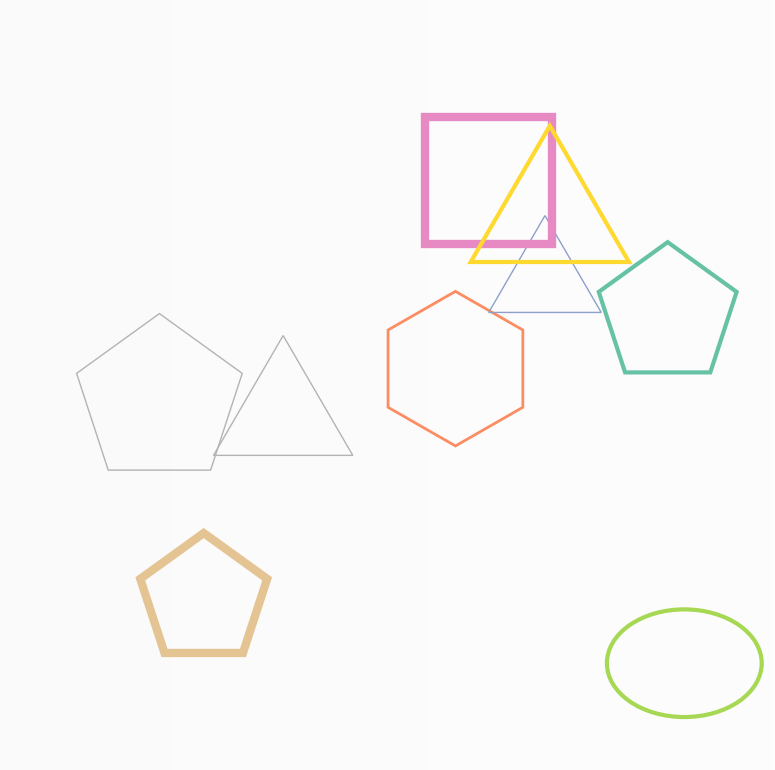[{"shape": "pentagon", "thickness": 1.5, "radius": 0.47, "center": [0.862, 0.592]}, {"shape": "hexagon", "thickness": 1, "radius": 0.5, "center": [0.588, 0.521]}, {"shape": "triangle", "thickness": 0.5, "radius": 0.42, "center": [0.703, 0.636]}, {"shape": "square", "thickness": 3, "radius": 0.41, "center": [0.63, 0.766]}, {"shape": "oval", "thickness": 1.5, "radius": 0.5, "center": [0.883, 0.139]}, {"shape": "triangle", "thickness": 1.5, "radius": 0.59, "center": [0.709, 0.719]}, {"shape": "pentagon", "thickness": 3, "radius": 0.43, "center": [0.263, 0.222]}, {"shape": "pentagon", "thickness": 0.5, "radius": 0.56, "center": [0.206, 0.48]}, {"shape": "triangle", "thickness": 0.5, "radius": 0.52, "center": [0.365, 0.46]}]